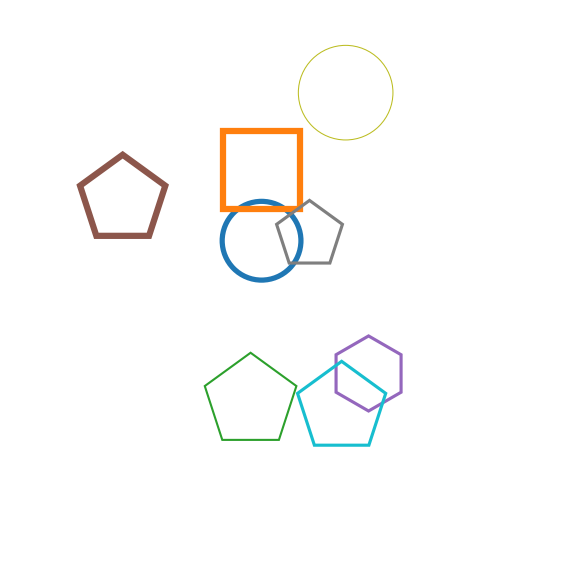[{"shape": "circle", "thickness": 2.5, "radius": 0.34, "center": [0.453, 0.582]}, {"shape": "square", "thickness": 3, "radius": 0.34, "center": [0.453, 0.705]}, {"shape": "pentagon", "thickness": 1, "radius": 0.42, "center": [0.434, 0.305]}, {"shape": "hexagon", "thickness": 1.5, "radius": 0.32, "center": [0.638, 0.352]}, {"shape": "pentagon", "thickness": 3, "radius": 0.39, "center": [0.212, 0.654]}, {"shape": "pentagon", "thickness": 1.5, "radius": 0.3, "center": [0.536, 0.592]}, {"shape": "circle", "thickness": 0.5, "radius": 0.41, "center": [0.599, 0.839]}, {"shape": "pentagon", "thickness": 1.5, "radius": 0.4, "center": [0.592, 0.293]}]